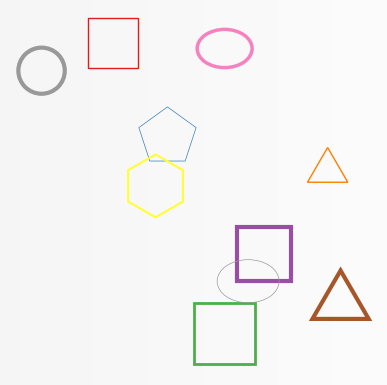[{"shape": "square", "thickness": 1, "radius": 0.32, "center": [0.293, 0.889]}, {"shape": "pentagon", "thickness": 0.5, "radius": 0.39, "center": [0.432, 0.645]}, {"shape": "square", "thickness": 2, "radius": 0.39, "center": [0.579, 0.134]}, {"shape": "square", "thickness": 3, "radius": 0.35, "center": [0.681, 0.341]}, {"shape": "triangle", "thickness": 1, "radius": 0.3, "center": [0.846, 0.557]}, {"shape": "hexagon", "thickness": 1.5, "radius": 0.41, "center": [0.401, 0.517]}, {"shape": "triangle", "thickness": 3, "radius": 0.42, "center": [0.879, 0.214]}, {"shape": "oval", "thickness": 2.5, "radius": 0.35, "center": [0.58, 0.874]}, {"shape": "circle", "thickness": 3, "radius": 0.3, "center": [0.107, 0.816]}, {"shape": "oval", "thickness": 0.5, "radius": 0.4, "center": [0.64, 0.27]}]